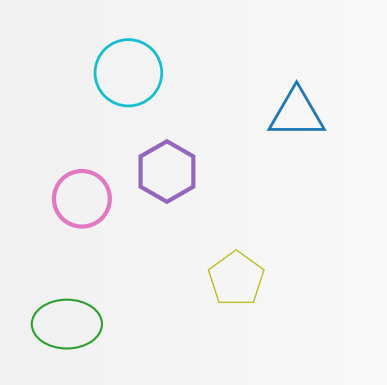[{"shape": "triangle", "thickness": 2, "radius": 0.41, "center": [0.766, 0.705]}, {"shape": "oval", "thickness": 1.5, "radius": 0.45, "center": [0.173, 0.158]}, {"shape": "hexagon", "thickness": 3, "radius": 0.39, "center": [0.431, 0.554]}, {"shape": "circle", "thickness": 3, "radius": 0.36, "center": [0.211, 0.484]}, {"shape": "pentagon", "thickness": 1, "radius": 0.38, "center": [0.61, 0.276]}, {"shape": "circle", "thickness": 2, "radius": 0.43, "center": [0.331, 0.811]}]